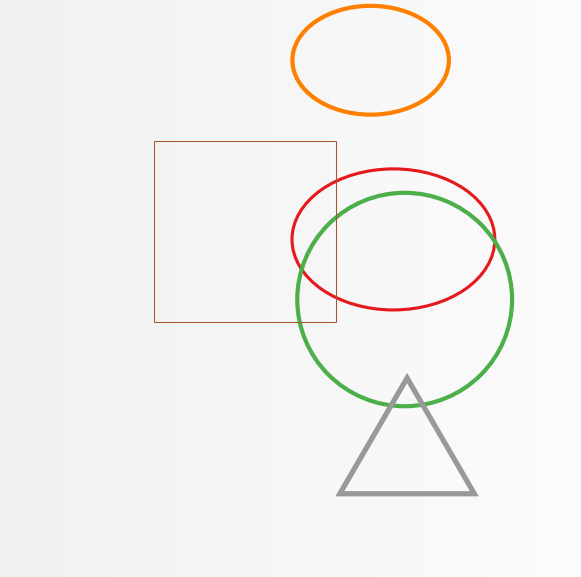[{"shape": "oval", "thickness": 1.5, "radius": 0.87, "center": [0.677, 0.585]}, {"shape": "circle", "thickness": 2, "radius": 0.92, "center": [0.696, 0.48]}, {"shape": "oval", "thickness": 2, "radius": 0.67, "center": [0.638, 0.895]}, {"shape": "square", "thickness": 0.5, "radius": 0.78, "center": [0.422, 0.598]}, {"shape": "triangle", "thickness": 2.5, "radius": 0.67, "center": [0.7, 0.211]}]